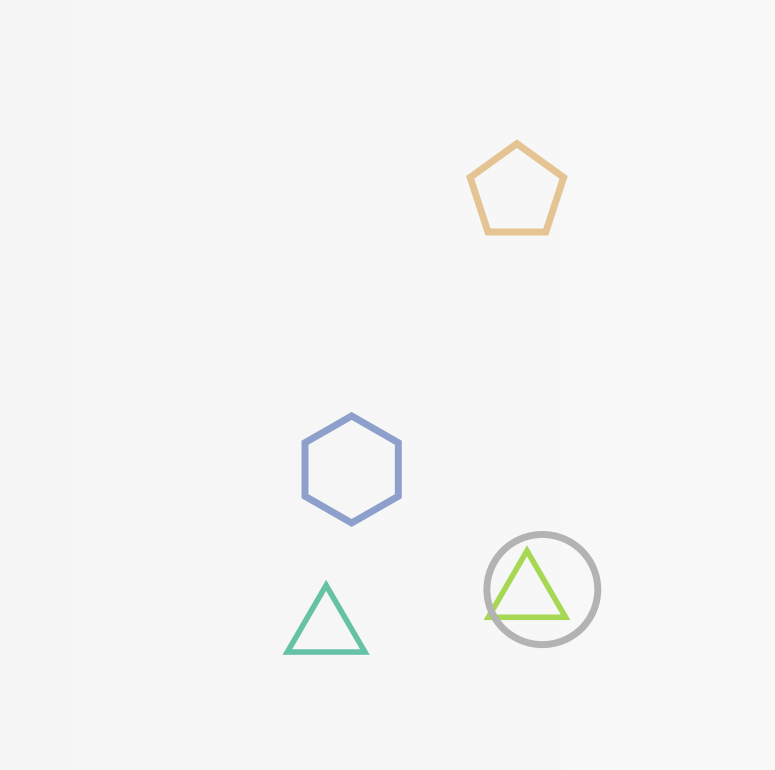[{"shape": "triangle", "thickness": 2, "radius": 0.29, "center": [0.421, 0.182]}, {"shape": "hexagon", "thickness": 2.5, "radius": 0.35, "center": [0.454, 0.39]}, {"shape": "triangle", "thickness": 2, "radius": 0.29, "center": [0.68, 0.227]}, {"shape": "pentagon", "thickness": 2.5, "radius": 0.32, "center": [0.667, 0.75]}, {"shape": "circle", "thickness": 2.5, "radius": 0.36, "center": [0.7, 0.234]}]